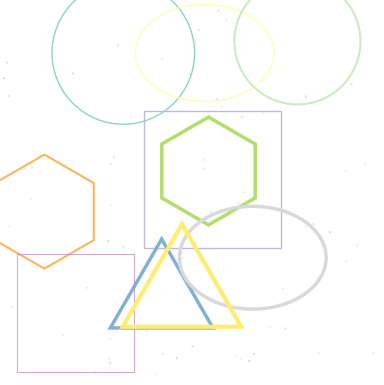[{"shape": "circle", "thickness": 1, "radius": 0.93, "center": [0.32, 0.862]}, {"shape": "oval", "thickness": 1, "radius": 0.9, "center": [0.531, 0.863]}, {"shape": "square", "thickness": 1, "radius": 0.89, "center": [0.551, 0.533]}, {"shape": "triangle", "thickness": 2.5, "radius": 0.77, "center": [0.42, 0.225]}, {"shape": "hexagon", "thickness": 1.5, "radius": 0.74, "center": [0.115, 0.45]}, {"shape": "hexagon", "thickness": 2.5, "radius": 0.7, "center": [0.542, 0.556]}, {"shape": "oval", "thickness": 2.5, "radius": 0.95, "center": [0.656, 0.331]}, {"shape": "square", "thickness": 0.5, "radius": 0.76, "center": [0.196, 0.187]}, {"shape": "circle", "thickness": 1.5, "radius": 0.82, "center": [0.772, 0.893]}, {"shape": "triangle", "thickness": 3, "radius": 0.89, "center": [0.473, 0.24]}]